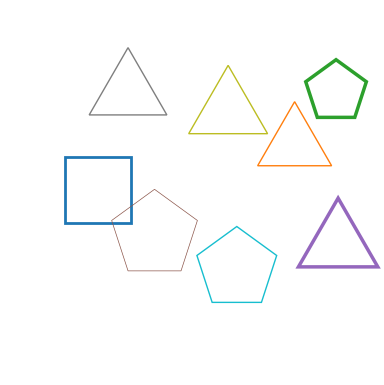[{"shape": "square", "thickness": 2, "radius": 0.43, "center": [0.254, 0.506]}, {"shape": "triangle", "thickness": 1, "radius": 0.55, "center": [0.765, 0.625]}, {"shape": "pentagon", "thickness": 2.5, "radius": 0.41, "center": [0.873, 0.762]}, {"shape": "triangle", "thickness": 2.5, "radius": 0.59, "center": [0.878, 0.366]}, {"shape": "pentagon", "thickness": 0.5, "radius": 0.59, "center": [0.401, 0.391]}, {"shape": "triangle", "thickness": 1, "radius": 0.58, "center": [0.333, 0.76]}, {"shape": "triangle", "thickness": 1, "radius": 0.59, "center": [0.593, 0.712]}, {"shape": "pentagon", "thickness": 1, "radius": 0.54, "center": [0.615, 0.303]}]